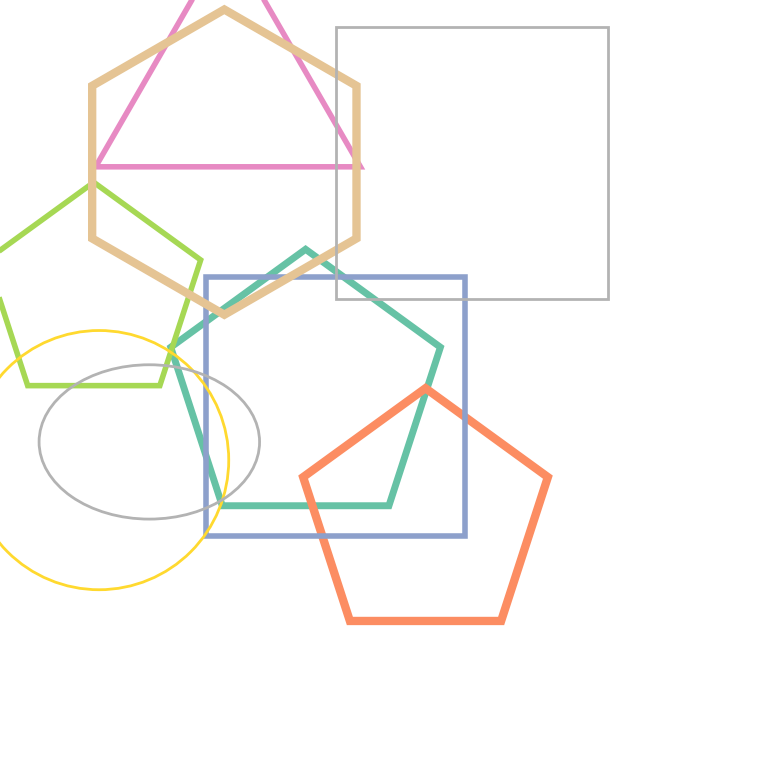[{"shape": "pentagon", "thickness": 2.5, "radius": 0.92, "center": [0.397, 0.492]}, {"shape": "pentagon", "thickness": 3, "radius": 0.84, "center": [0.553, 0.329]}, {"shape": "square", "thickness": 2, "radius": 0.84, "center": [0.436, 0.472]}, {"shape": "triangle", "thickness": 2, "radius": 0.99, "center": [0.296, 0.883]}, {"shape": "pentagon", "thickness": 2, "radius": 0.73, "center": [0.122, 0.617]}, {"shape": "circle", "thickness": 1, "radius": 0.84, "center": [0.129, 0.402]}, {"shape": "hexagon", "thickness": 3, "radius": 0.99, "center": [0.291, 0.789]}, {"shape": "oval", "thickness": 1, "radius": 0.72, "center": [0.194, 0.426]}, {"shape": "square", "thickness": 1, "radius": 0.88, "center": [0.613, 0.788]}]